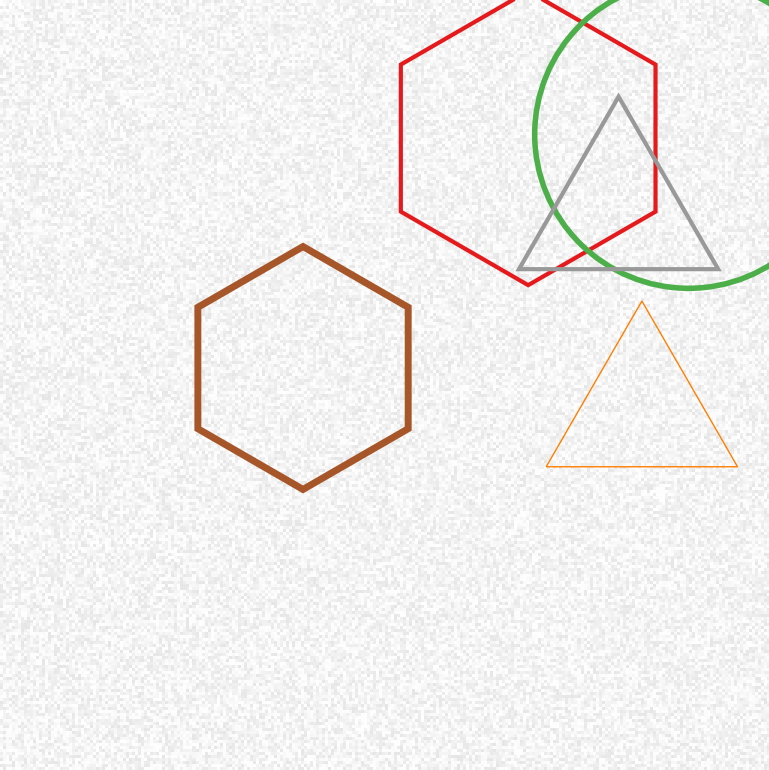[{"shape": "hexagon", "thickness": 1.5, "radius": 0.95, "center": [0.686, 0.821]}, {"shape": "circle", "thickness": 2, "radius": 1.0, "center": [0.894, 0.825]}, {"shape": "triangle", "thickness": 0.5, "radius": 0.72, "center": [0.834, 0.466]}, {"shape": "hexagon", "thickness": 2.5, "radius": 0.79, "center": [0.394, 0.522]}, {"shape": "triangle", "thickness": 1.5, "radius": 0.75, "center": [0.803, 0.725]}]